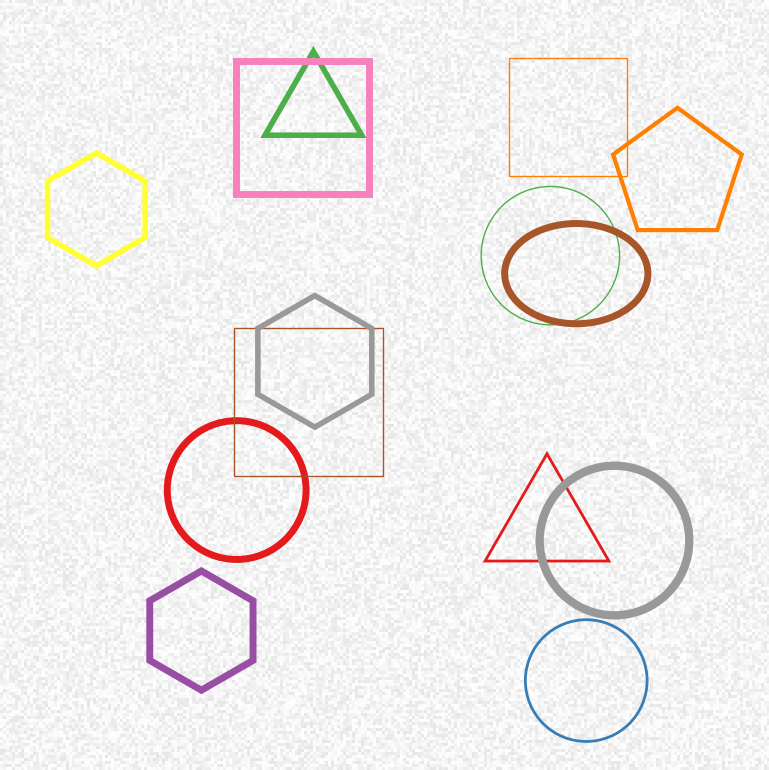[{"shape": "circle", "thickness": 2.5, "radius": 0.45, "center": [0.307, 0.364]}, {"shape": "triangle", "thickness": 1, "radius": 0.46, "center": [0.71, 0.318]}, {"shape": "circle", "thickness": 1, "radius": 0.4, "center": [0.761, 0.116]}, {"shape": "triangle", "thickness": 2, "radius": 0.36, "center": [0.407, 0.861]}, {"shape": "circle", "thickness": 0.5, "radius": 0.45, "center": [0.715, 0.668]}, {"shape": "hexagon", "thickness": 2.5, "radius": 0.39, "center": [0.262, 0.181]}, {"shape": "pentagon", "thickness": 1.5, "radius": 0.44, "center": [0.88, 0.772]}, {"shape": "square", "thickness": 0.5, "radius": 0.39, "center": [0.738, 0.848]}, {"shape": "hexagon", "thickness": 2, "radius": 0.37, "center": [0.125, 0.728]}, {"shape": "square", "thickness": 0.5, "radius": 0.48, "center": [0.401, 0.478]}, {"shape": "oval", "thickness": 2.5, "radius": 0.46, "center": [0.748, 0.645]}, {"shape": "square", "thickness": 2.5, "radius": 0.43, "center": [0.393, 0.835]}, {"shape": "circle", "thickness": 3, "radius": 0.49, "center": [0.798, 0.298]}, {"shape": "hexagon", "thickness": 2, "radius": 0.43, "center": [0.409, 0.531]}]